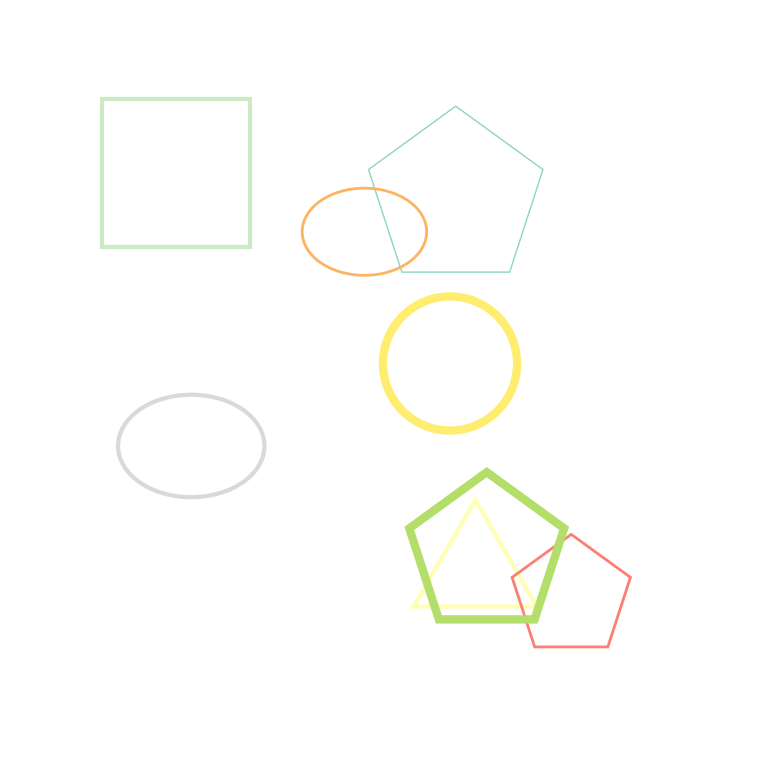[{"shape": "pentagon", "thickness": 0.5, "radius": 0.6, "center": [0.592, 0.743]}, {"shape": "triangle", "thickness": 1.5, "radius": 0.46, "center": [0.617, 0.259]}, {"shape": "pentagon", "thickness": 1, "radius": 0.4, "center": [0.742, 0.225]}, {"shape": "oval", "thickness": 1, "radius": 0.4, "center": [0.473, 0.699]}, {"shape": "pentagon", "thickness": 3, "radius": 0.53, "center": [0.632, 0.281]}, {"shape": "oval", "thickness": 1.5, "radius": 0.48, "center": [0.248, 0.421]}, {"shape": "square", "thickness": 1.5, "radius": 0.48, "center": [0.229, 0.775]}, {"shape": "circle", "thickness": 3, "radius": 0.44, "center": [0.584, 0.528]}]